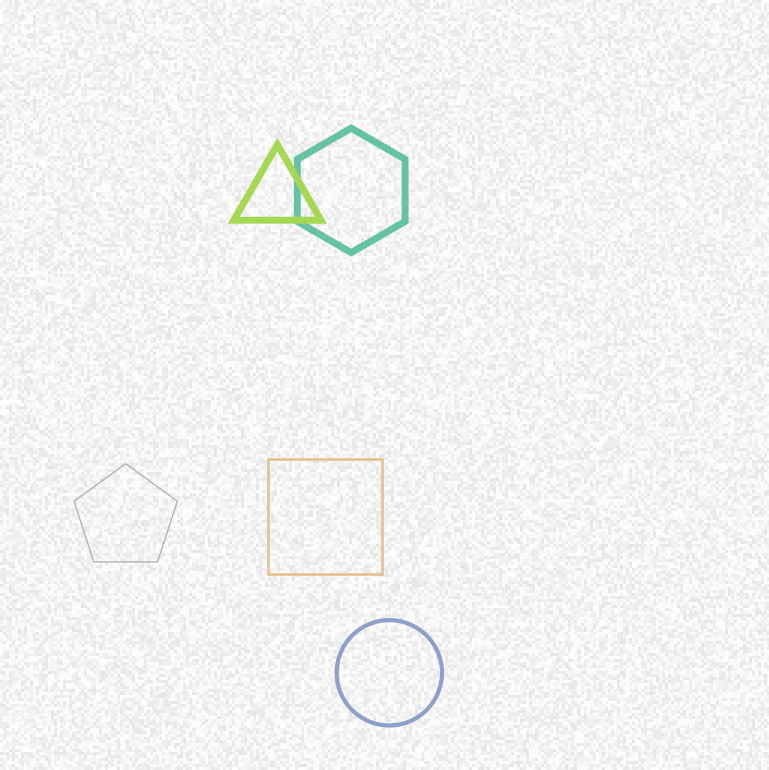[{"shape": "hexagon", "thickness": 2.5, "radius": 0.4, "center": [0.456, 0.753]}, {"shape": "circle", "thickness": 1.5, "radius": 0.34, "center": [0.506, 0.126]}, {"shape": "triangle", "thickness": 2.5, "radius": 0.33, "center": [0.36, 0.747]}, {"shape": "square", "thickness": 1, "radius": 0.37, "center": [0.422, 0.329]}, {"shape": "pentagon", "thickness": 0.5, "radius": 0.35, "center": [0.163, 0.327]}]